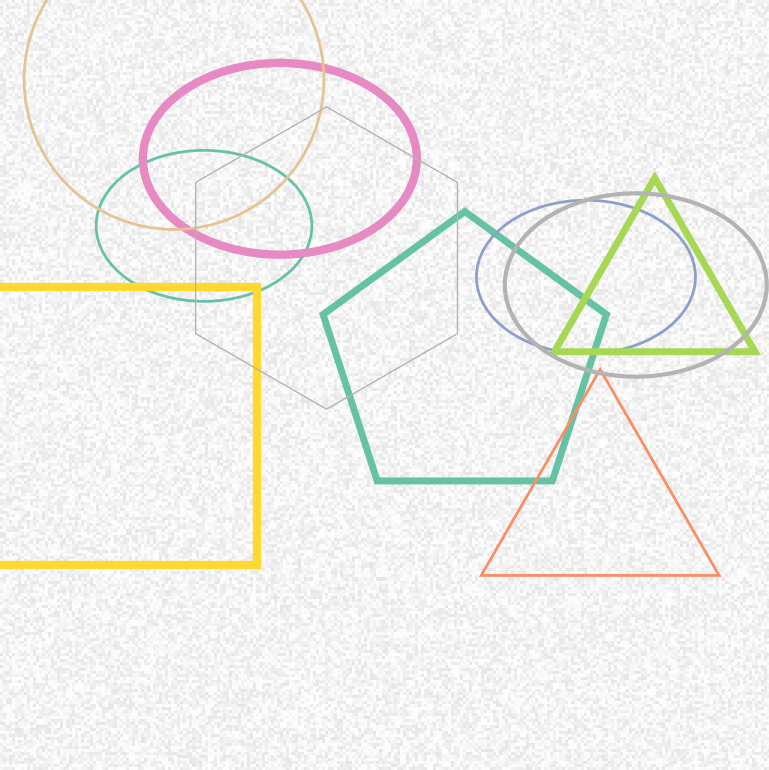[{"shape": "pentagon", "thickness": 2.5, "radius": 0.97, "center": [0.604, 0.532]}, {"shape": "oval", "thickness": 1, "radius": 0.7, "center": [0.265, 0.707]}, {"shape": "triangle", "thickness": 1, "radius": 0.89, "center": [0.779, 0.342]}, {"shape": "oval", "thickness": 1, "radius": 0.71, "center": [0.761, 0.64]}, {"shape": "oval", "thickness": 3, "radius": 0.89, "center": [0.363, 0.794]}, {"shape": "triangle", "thickness": 2.5, "radius": 0.75, "center": [0.85, 0.618]}, {"shape": "square", "thickness": 3, "radius": 0.9, "center": [0.153, 0.446]}, {"shape": "circle", "thickness": 1, "radius": 0.97, "center": [0.226, 0.897]}, {"shape": "hexagon", "thickness": 0.5, "radius": 0.98, "center": [0.424, 0.665]}, {"shape": "oval", "thickness": 1.5, "radius": 0.85, "center": [0.826, 0.63]}]